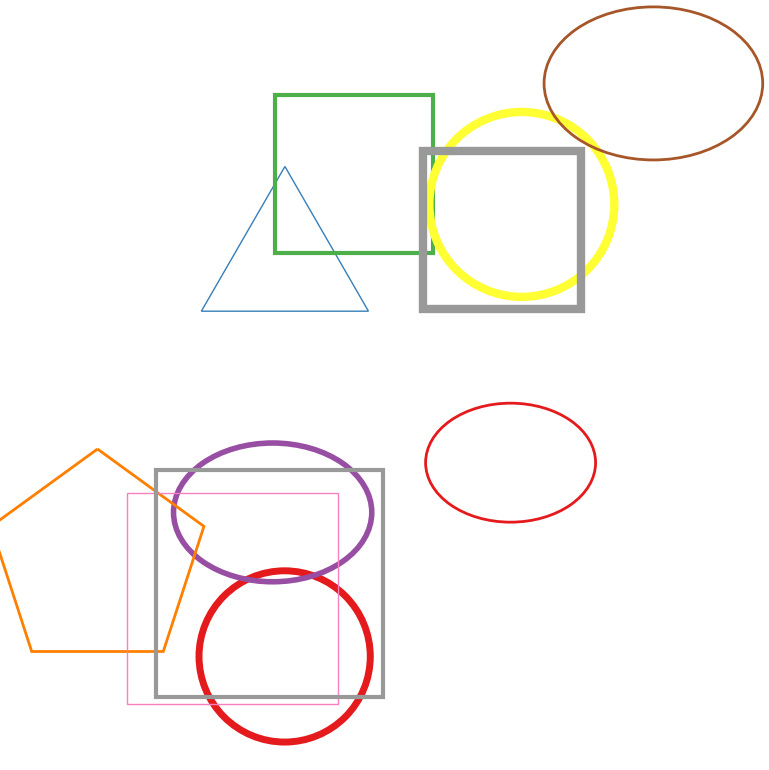[{"shape": "circle", "thickness": 2.5, "radius": 0.56, "center": [0.37, 0.147]}, {"shape": "oval", "thickness": 1, "radius": 0.55, "center": [0.663, 0.399]}, {"shape": "triangle", "thickness": 0.5, "radius": 0.63, "center": [0.37, 0.658]}, {"shape": "square", "thickness": 1.5, "radius": 0.51, "center": [0.459, 0.774]}, {"shape": "oval", "thickness": 2, "radius": 0.64, "center": [0.354, 0.335]}, {"shape": "pentagon", "thickness": 1, "radius": 0.73, "center": [0.127, 0.272]}, {"shape": "circle", "thickness": 3, "radius": 0.6, "center": [0.678, 0.735]}, {"shape": "oval", "thickness": 1, "radius": 0.71, "center": [0.849, 0.892]}, {"shape": "square", "thickness": 0.5, "radius": 0.69, "center": [0.302, 0.223]}, {"shape": "square", "thickness": 3, "radius": 0.51, "center": [0.652, 0.701]}, {"shape": "square", "thickness": 1.5, "radius": 0.74, "center": [0.35, 0.242]}]